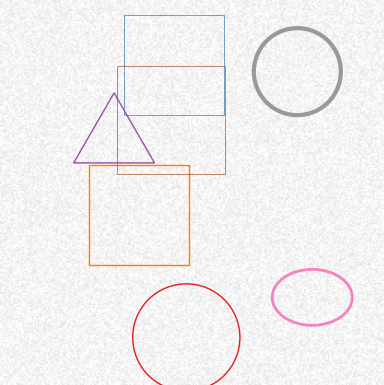[{"shape": "circle", "thickness": 1, "radius": 0.7, "center": [0.484, 0.123]}, {"shape": "square", "thickness": 0.5, "radius": 0.65, "center": [0.451, 0.832]}, {"shape": "triangle", "thickness": 1, "radius": 0.61, "center": [0.296, 0.638]}, {"shape": "square", "thickness": 1, "radius": 0.65, "center": [0.36, 0.441]}, {"shape": "square", "thickness": 0.5, "radius": 0.7, "center": [0.444, 0.688]}, {"shape": "oval", "thickness": 2, "radius": 0.52, "center": [0.811, 0.228]}, {"shape": "circle", "thickness": 3, "radius": 0.56, "center": [0.772, 0.814]}]